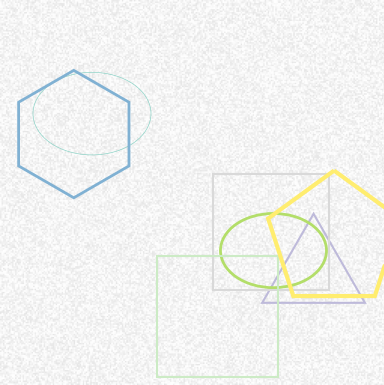[{"shape": "oval", "thickness": 0.5, "radius": 0.77, "center": [0.239, 0.705]}, {"shape": "triangle", "thickness": 1.5, "radius": 0.77, "center": [0.814, 0.291]}, {"shape": "hexagon", "thickness": 2, "radius": 0.83, "center": [0.192, 0.652]}, {"shape": "oval", "thickness": 2, "radius": 0.69, "center": [0.71, 0.349]}, {"shape": "square", "thickness": 1.5, "radius": 0.75, "center": [0.704, 0.397]}, {"shape": "square", "thickness": 1.5, "radius": 0.79, "center": [0.566, 0.177]}, {"shape": "pentagon", "thickness": 3, "radius": 0.9, "center": [0.868, 0.377]}]